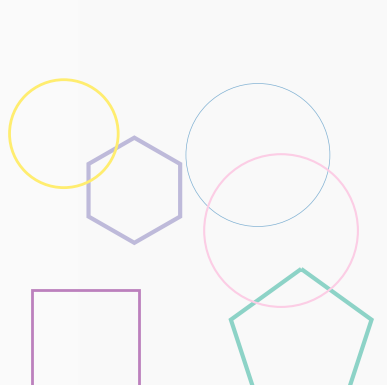[{"shape": "pentagon", "thickness": 3, "radius": 0.95, "center": [0.777, 0.111]}, {"shape": "hexagon", "thickness": 3, "radius": 0.68, "center": [0.347, 0.506]}, {"shape": "circle", "thickness": 0.5, "radius": 0.93, "center": [0.666, 0.597]}, {"shape": "circle", "thickness": 1.5, "radius": 0.99, "center": [0.725, 0.401]}, {"shape": "square", "thickness": 2, "radius": 0.69, "center": [0.22, 0.11]}, {"shape": "circle", "thickness": 2, "radius": 0.7, "center": [0.165, 0.653]}]